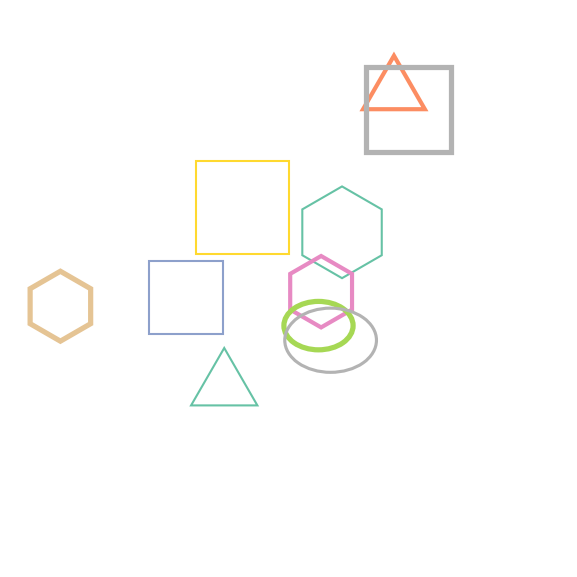[{"shape": "hexagon", "thickness": 1, "radius": 0.4, "center": [0.592, 0.597]}, {"shape": "triangle", "thickness": 1, "radius": 0.33, "center": [0.388, 0.33]}, {"shape": "triangle", "thickness": 2, "radius": 0.31, "center": [0.682, 0.841]}, {"shape": "square", "thickness": 1, "radius": 0.32, "center": [0.322, 0.483]}, {"shape": "hexagon", "thickness": 2, "radius": 0.31, "center": [0.556, 0.494]}, {"shape": "oval", "thickness": 2.5, "radius": 0.3, "center": [0.552, 0.435]}, {"shape": "square", "thickness": 1, "radius": 0.4, "center": [0.419, 0.639]}, {"shape": "hexagon", "thickness": 2.5, "radius": 0.3, "center": [0.105, 0.469]}, {"shape": "square", "thickness": 2.5, "radius": 0.37, "center": [0.708, 0.81]}, {"shape": "oval", "thickness": 1.5, "radius": 0.4, "center": [0.572, 0.41]}]